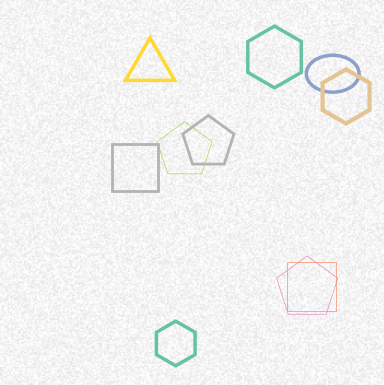[{"shape": "hexagon", "thickness": 2.5, "radius": 0.29, "center": [0.456, 0.108]}, {"shape": "hexagon", "thickness": 2.5, "radius": 0.4, "center": [0.713, 0.852]}, {"shape": "square", "thickness": 0.5, "radius": 0.32, "center": [0.808, 0.256]}, {"shape": "oval", "thickness": 2.5, "radius": 0.34, "center": [0.864, 0.809]}, {"shape": "pentagon", "thickness": 0.5, "radius": 0.42, "center": [0.798, 0.251]}, {"shape": "pentagon", "thickness": 0.5, "radius": 0.37, "center": [0.48, 0.609]}, {"shape": "triangle", "thickness": 2.5, "radius": 0.37, "center": [0.39, 0.828]}, {"shape": "hexagon", "thickness": 3, "radius": 0.35, "center": [0.899, 0.749]}, {"shape": "pentagon", "thickness": 2, "radius": 0.35, "center": [0.541, 0.63]}, {"shape": "square", "thickness": 2, "radius": 0.3, "center": [0.351, 0.564]}]